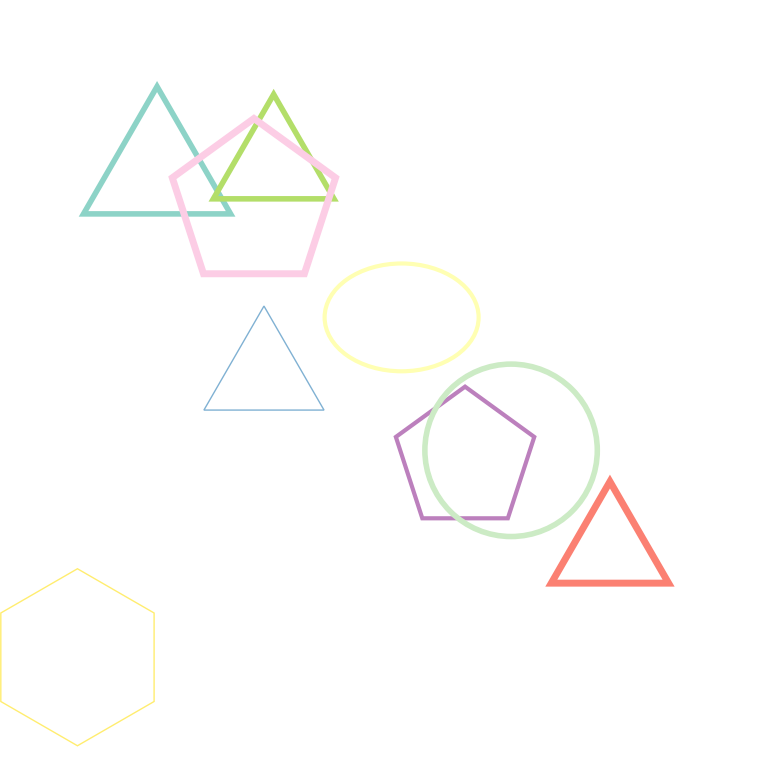[{"shape": "triangle", "thickness": 2, "radius": 0.55, "center": [0.204, 0.777]}, {"shape": "oval", "thickness": 1.5, "radius": 0.5, "center": [0.522, 0.588]}, {"shape": "triangle", "thickness": 2.5, "radius": 0.44, "center": [0.792, 0.287]}, {"shape": "triangle", "thickness": 0.5, "radius": 0.45, "center": [0.343, 0.512]}, {"shape": "triangle", "thickness": 2, "radius": 0.45, "center": [0.355, 0.787]}, {"shape": "pentagon", "thickness": 2.5, "radius": 0.56, "center": [0.33, 0.735]}, {"shape": "pentagon", "thickness": 1.5, "radius": 0.47, "center": [0.604, 0.403]}, {"shape": "circle", "thickness": 2, "radius": 0.56, "center": [0.664, 0.415]}, {"shape": "hexagon", "thickness": 0.5, "radius": 0.57, "center": [0.101, 0.146]}]